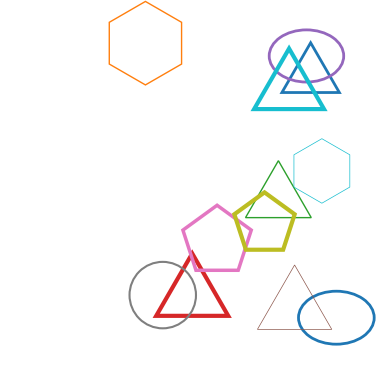[{"shape": "oval", "thickness": 2, "radius": 0.49, "center": [0.874, 0.175]}, {"shape": "triangle", "thickness": 2, "radius": 0.43, "center": [0.807, 0.803]}, {"shape": "hexagon", "thickness": 1, "radius": 0.54, "center": [0.378, 0.888]}, {"shape": "triangle", "thickness": 1, "radius": 0.49, "center": [0.723, 0.484]}, {"shape": "triangle", "thickness": 3, "radius": 0.54, "center": [0.499, 0.234]}, {"shape": "oval", "thickness": 2, "radius": 0.48, "center": [0.796, 0.855]}, {"shape": "triangle", "thickness": 0.5, "radius": 0.56, "center": [0.765, 0.2]}, {"shape": "pentagon", "thickness": 2.5, "radius": 0.47, "center": [0.564, 0.373]}, {"shape": "circle", "thickness": 1.5, "radius": 0.43, "center": [0.423, 0.234]}, {"shape": "pentagon", "thickness": 3, "radius": 0.41, "center": [0.687, 0.418]}, {"shape": "hexagon", "thickness": 0.5, "radius": 0.42, "center": [0.836, 0.556]}, {"shape": "triangle", "thickness": 3, "radius": 0.52, "center": [0.751, 0.769]}]